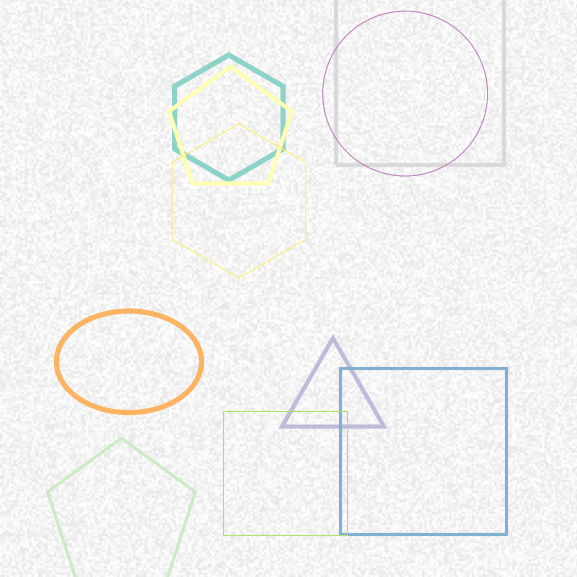[{"shape": "hexagon", "thickness": 2.5, "radius": 0.54, "center": [0.396, 0.796]}, {"shape": "pentagon", "thickness": 2, "radius": 0.56, "center": [0.399, 0.772]}, {"shape": "triangle", "thickness": 2, "radius": 0.51, "center": [0.577, 0.312]}, {"shape": "square", "thickness": 1.5, "radius": 0.72, "center": [0.733, 0.218]}, {"shape": "oval", "thickness": 2.5, "radius": 0.63, "center": [0.223, 0.373]}, {"shape": "square", "thickness": 0.5, "radius": 0.54, "center": [0.493, 0.181]}, {"shape": "square", "thickness": 2, "radius": 0.73, "center": [0.727, 0.86]}, {"shape": "circle", "thickness": 0.5, "radius": 0.71, "center": [0.702, 0.837]}, {"shape": "pentagon", "thickness": 1.5, "radius": 0.67, "center": [0.21, 0.106]}, {"shape": "hexagon", "thickness": 0.5, "radius": 0.67, "center": [0.414, 0.651]}]